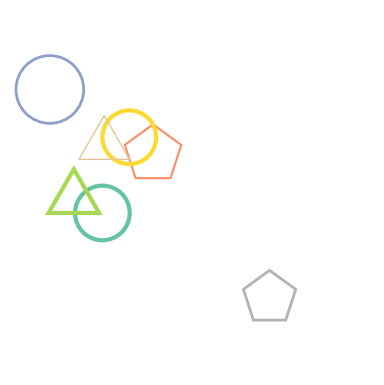[{"shape": "circle", "thickness": 3, "radius": 0.35, "center": [0.266, 0.447]}, {"shape": "pentagon", "thickness": 1.5, "radius": 0.39, "center": [0.398, 0.6]}, {"shape": "circle", "thickness": 2, "radius": 0.44, "center": [0.129, 0.768]}, {"shape": "triangle", "thickness": 3, "radius": 0.38, "center": [0.192, 0.485]}, {"shape": "circle", "thickness": 3, "radius": 0.35, "center": [0.336, 0.644]}, {"shape": "triangle", "thickness": 1, "radius": 0.38, "center": [0.271, 0.624]}, {"shape": "pentagon", "thickness": 2, "radius": 0.36, "center": [0.7, 0.226]}]